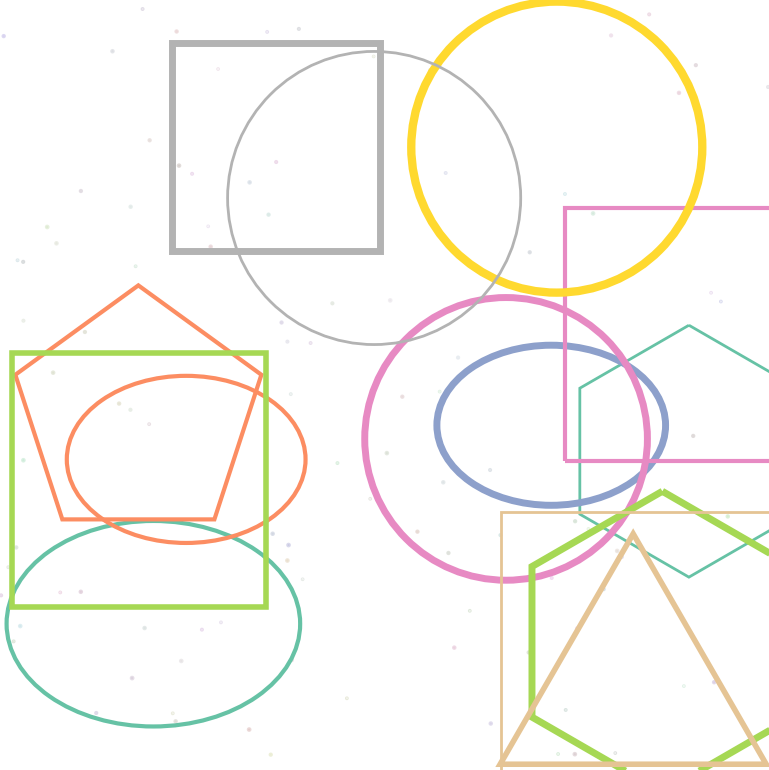[{"shape": "oval", "thickness": 1.5, "radius": 0.95, "center": [0.199, 0.19]}, {"shape": "hexagon", "thickness": 1, "radius": 0.82, "center": [0.895, 0.414]}, {"shape": "pentagon", "thickness": 1.5, "radius": 0.84, "center": [0.18, 0.461]}, {"shape": "oval", "thickness": 1.5, "radius": 0.78, "center": [0.242, 0.403]}, {"shape": "oval", "thickness": 2.5, "radius": 0.74, "center": [0.716, 0.448]}, {"shape": "circle", "thickness": 2.5, "radius": 0.92, "center": [0.657, 0.43]}, {"shape": "square", "thickness": 1.5, "radius": 0.82, "center": [0.897, 0.566]}, {"shape": "square", "thickness": 2, "radius": 0.82, "center": [0.18, 0.377]}, {"shape": "hexagon", "thickness": 2.5, "radius": 0.98, "center": [0.86, 0.166]}, {"shape": "circle", "thickness": 3, "radius": 0.94, "center": [0.723, 0.809]}, {"shape": "square", "thickness": 1, "radius": 0.9, "center": [0.83, 0.155]}, {"shape": "triangle", "thickness": 2, "radius": 1.0, "center": [0.822, 0.107]}, {"shape": "square", "thickness": 2.5, "radius": 0.68, "center": [0.358, 0.809]}, {"shape": "circle", "thickness": 1, "radius": 0.95, "center": [0.486, 0.743]}]